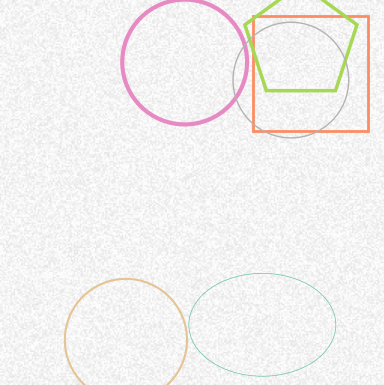[{"shape": "oval", "thickness": 0.5, "radius": 0.95, "center": [0.681, 0.156]}, {"shape": "square", "thickness": 2, "radius": 0.75, "center": [0.806, 0.808]}, {"shape": "circle", "thickness": 3, "radius": 0.81, "center": [0.48, 0.839]}, {"shape": "pentagon", "thickness": 2.5, "radius": 0.77, "center": [0.782, 0.888]}, {"shape": "circle", "thickness": 1.5, "radius": 0.79, "center": [0.327, 0.117]}, {"shape": "circle", "thickness": 1, "radius": 0.75, "center": [0.756, 0.792]}]